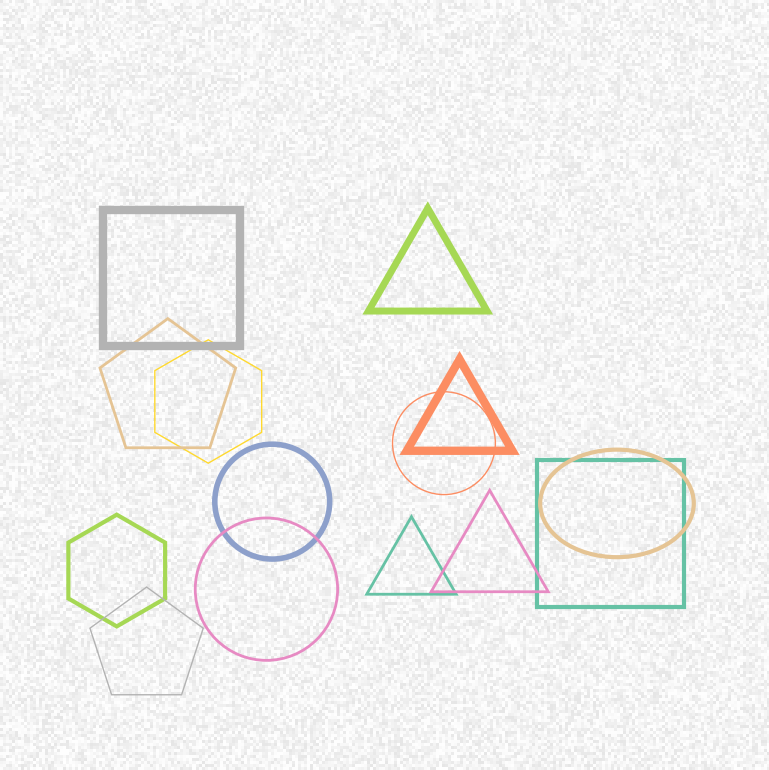[{"shape": "triangle", "thickness": 1, "radius": 0.34, "center": [0.534, 0.262]}, {"shape": "square", "thickness": 1.5, "radius": 0.48, "center": [0.793, 0.307]}, {"shape": "triangle", "thickness": 3, "radius": 0.4, "center": [0.597, 0.454]}, {"shape": "circle", "thickness": 0.5, "radius": 0.33, "center": [0.577, 0.424]}, {"shape": "circle", "thickness": 2, "radius": 0.37, "center": [0.354, 0.349]}, {"shape": "triangle", "thickness": 1, "radius": 0.44, "center": [0.636, 0.275]}, {"shape": "circle", "thickness": 1, "radius": 0.46, "center": [0.346, 0.235]}, {"shape": "hexagon", "thickness": 1.5, "radius": 0.36, "center": [0.152, 0.259]}, {"shape": "triangle", "thickness": 2.5, "radius": 0.44, "center": [0.556, 0.641]}, {"shape": "hexagon", "thickness": 0.5, "radius": 0.4, "center": [0.27, 0.479]}, {"shape": "pentagon", "thickness": 1, "radius": 0.46, "center": [0.218, 0.494]}, {"shape": "oval", "thickness": 1.5, "radius": 0.5, "center": [0.801, 0.346]}, {"shape": "square", "thickness": 3, "radius": 0.44, "center": [0.223, 0.639]}, {"shape": "pentagon", "thickness": 0.5, "radius": 0.39, "center": [0.19, 0.16]}]